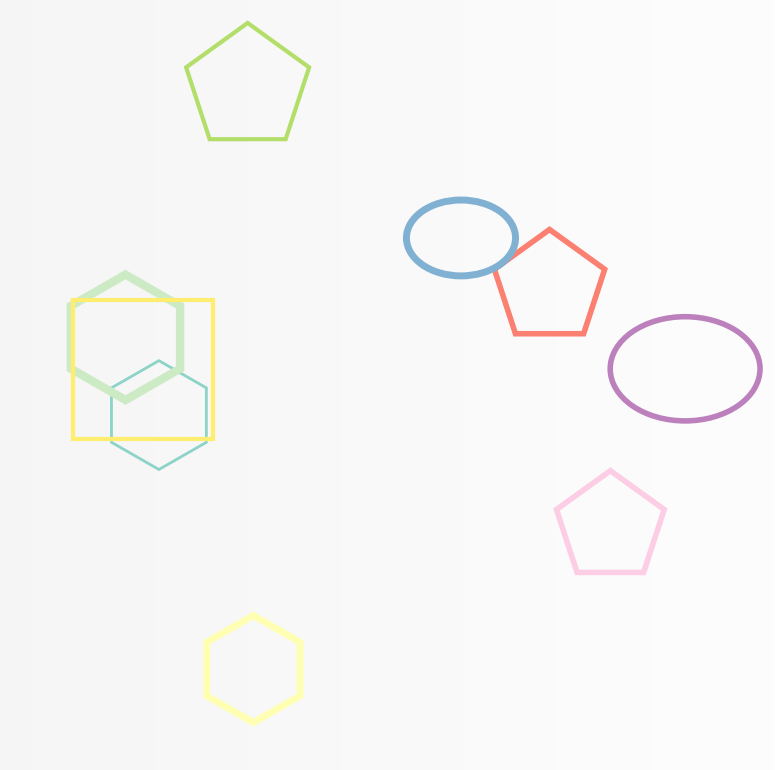[{"shape": "hexagon", "thickness": 1, "radius": 0.35, "center": [0.205, 0.461]}, {"shape": "hexagon", "thickness": 2.5, "radius": 0.35, "center": [0.327, 0.131]}, {"shape": "pentagon", "thickness": 2, "radius": 0.37, "center": [0.709, 0.627]}, {"shape": "oval", "thickness": 2.5, "radius": 0.35, "center": [0.595, 0.691]}, {"shape": "pentagon", "thickness": 1.5, "radius": 0.42, "center": [0.32, 0.887]}, {"shape": "pentagon", "thickness": 2, "radius": 0.37, "center": [0.788, 0.316]}, {"shape": "oval", "thickness": 2, "radius": 0.48, "center": [0.884, 0.521]}, {"shape": "hexagon", "thickness": 3, "radius": 0.41, "center": [0.162, 0.562]}, {"shape": "square", "thickness": 1.5, "radius": 0.45, "center": [0.184, 0.52]}]